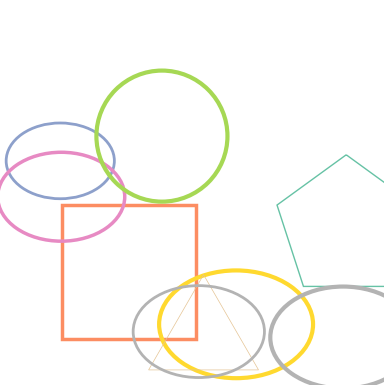[{"shape": "pentagon", "thickness": 1, "radius": 0.94, "center": [0.899, 0.409]}, {"shape": "square", "thickness": 2.5, "radius": 0.87, "center": [0.334, 0.294]}, {"shape": "oval", "thickness": 2, "radius": 0.7, "center": [0.157, 0.582]}, {"shape": "oval", "thickness": 2.5, "radius": 0.82, "center": [0.159, 0.489]}, {"shape": "circle", "thickness": 3, "radius": 0.85, "center": [0.421, 0.646]}, {"shape": "oval", "thickness": 3, "radius": 1.0, "center": [0.613, 0.158]}, {"shape": "triangle", "thickness": 0.5, "radius": 0.82, "center": [0.529, 0.122]}, {"shape": "oval", "thickness": 3, "radius": 0.95, "center": [0.891, 0.123]}, {"shape": "oval", "thickness": 2, "radius": 0.85, "center": [0.516, 0.139]}]